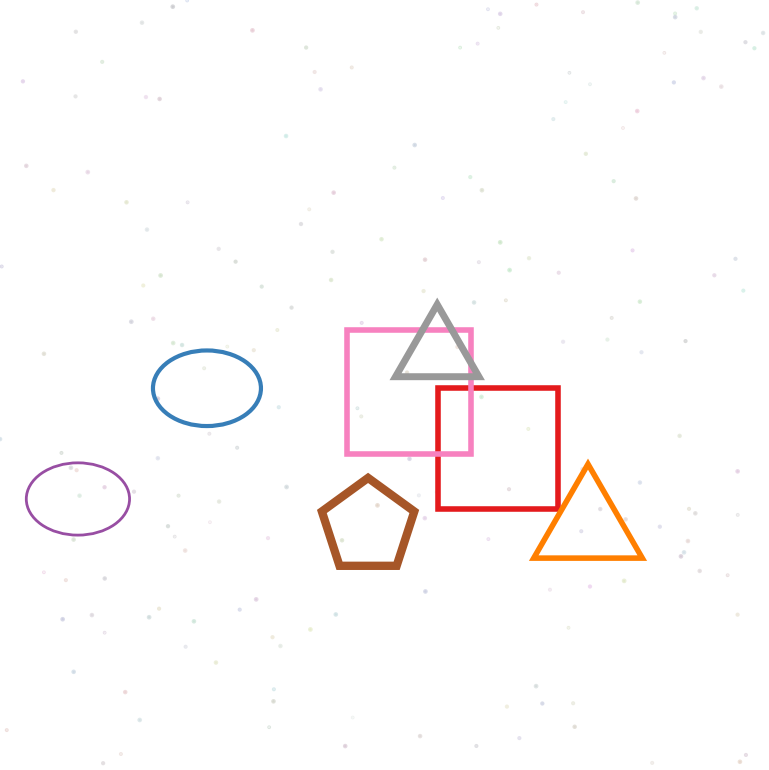[{"shape": "square", "thickness": 2, "radius": 0.39, "center": [0.647, 0.417]}, {"shape": "oval", "thickness": 1.5, "radius": 0.35, "center": [0.269, 0.496]}, {"shape": "oval", "thickness": 1, "radius": 0.34, "center": [0.101, 0.352]}, {"shape": "triangle", "thickness": 2, "radius": 0.41, "center": [0.764, 0.316]}, {"shape": "pentagon", "thickness": 3, "radius": 0.32, "center": [0.478, 0.316]}, {"shape": "square", "thickness": 2, "radius": 0.4, "center": [0.531, 0.49]}, {"shape": "triangle", "thickness": 2.5, "radius": 0.31, "center": [0.568, 0.542]}]